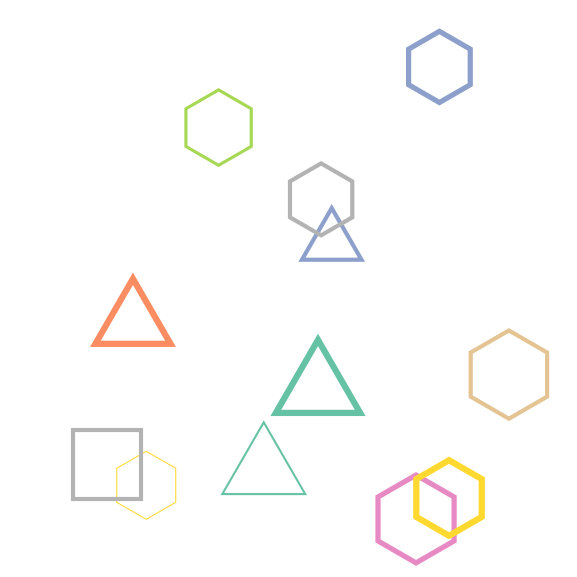[{"shape": "triangle", "thickness": 1, "radius": 0.41, "center": [0.457, 0.185]}, {"shape": "triangle", "thickness": 3, "radius": 0.42, "center": [0.551, 0.326]}, {"shape": "triangle", "thickness": 3, "radius": 0.38, "center": [0.23, 0.441]}, {"shape": "hexagon", "thickness": 2.5, "radius": 0.31, "center": [0.761, 0.883]}, {"shape": "triangle", "thickness": 2, "radius": 0.3, "center": [0.574, 0.579]}, {"shape": "hexagon", "thickness": 2.5, "radius": 0.38, "center": [0.72, 0.101]}, {"shape": "hexagon", "thickness": 1.5, "radius": 0.33, "center": [0.379, 0.778]}, {"shape": "hexagon", "thickness": 3, "radius": 0.33, "center": [0.778, 0.137]}, {"shape": "hexagon", "thickness": 0.5, "radius": 0.29, "center": [0.253, 0.159]}, {"shape": "hexagon", "thickness": 2, "radius": 0.38, "center": [0.881, 0.35]}, {"shape": "square", "thickness": 2, "radius": 0.3, "center": [0.185, 0.195]}, {"shape": "hexagon", "thickness": 2, "radius": 0.31, "center": [0.556, 0.654]}]